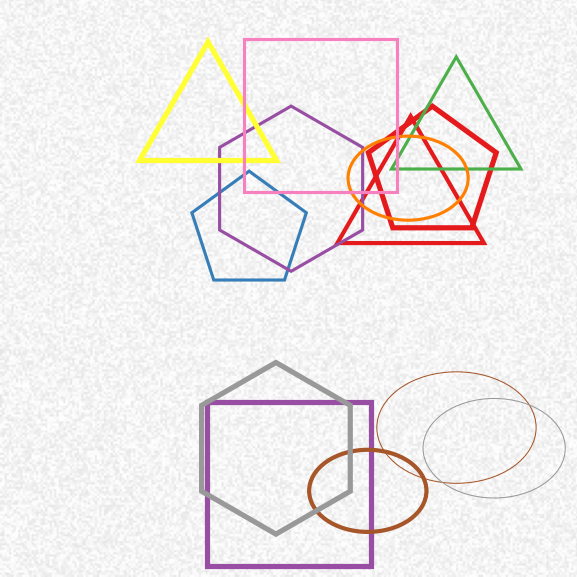[{"shape": "pentagon", "thickness": 2.5, "radius": 0.58, "center": [0.749, 0.699]}, {"shape": "triangle", "thickness": 2, "radius": 0.73, "center": [0.711, 0.651]}, {"shape": "pentagon", "thickness": 1.5, "radius": 0.52, "center": [0.431, 0.599]}, {"shape": "triangle", "thickness": 1.5, "radius": 0.65, "center": [0.79, 0.771]}, {"shape": "hexagon", "thickness": 1.5, "radius": 0.72, "center": [0.504, 0.672]}, {"shape": "square", "thickness": 2.5, "radius": 0.71, "center": [0.5, 0.161]}, {"shape": "oval", "thickness": 1.5, "radius": 0.52, "center": [0.707, 0.691]}, {"shape": "triangle", "thickness": 2.5, "radius": 0.69, "center": [0.36, 0.79]}, {"shape": "oval", "thickness": 0.5, "radius": 0.69, "center": [0.79, 0.259]}, {"shape": "oval", "thickness": 2, "radius": 0.51, "center": [0.637, 0.149]}, {"shape": "square", "thickness": 1.5, "radius": 0.67, "center": [0.555, 0.799]}, {"shape": "oval", "thickness": 0.5, "radius": 0.62, "center": [0.856, 0.223]}, {"shape": "hexagon", "thickness": 2.5, "radius": 0.74, "center": [0.478, 0.223]}]